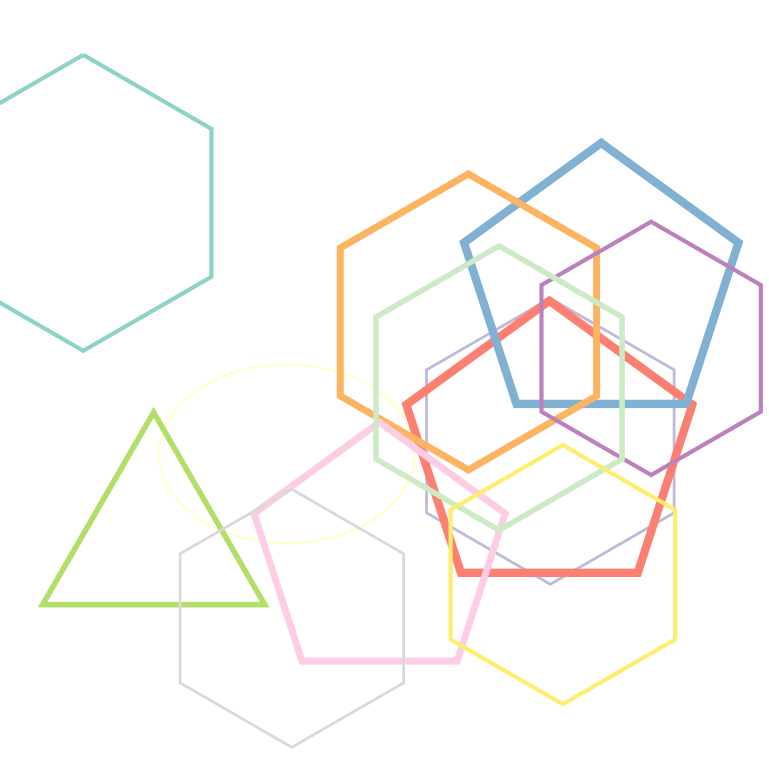[{"shape": "hexagon", "thickness": 1.5, "radius": 0.96, "center": [0.108, 0.737]}, {"shape": "oval", "thickness": 0.5, "radius": 0.83, "center": [0.372, 0.411]}, {"shape": "hexagon", "thickness": 1, "radius": 0.93, "center": [0.715, 0.427]}, {"shape": "pentagon", "thickness": 3, "radius": 0.98, "center": [0.713, 0.414]}, {"shape": "pentagon", "thickness": 3, "radius": 0.94, "center": [0.781, 0.627]}, {"shape": "hexagon", "thickness": 2.5, "radius": 0.96, "center": [0.608, 0.582]}, {"shape": "triangle", "thickness": 2, "radius": 0.83, "center": [0.2, 0.298]}, {"shape": "pentagon", "thickness": 2.5, "radius": 0.86, "center": [0.493, 0.28]}, {"shape": "hexagon", "thickness": 1, "radius": 0.84, "center": [0.379, 0.197]}, {"shape": "hexagon", "thickness": 1.5, "radius": 0.82, "center": [0.846, 0.548]}, {"shape": "hexagon", "thickness": 2, "radius": 0.92, "center": [0.648, 0.496]}, {"shape": "hexagon", "thickness": 1.5, "radius": 0.84, "center": [0.731, 0.254]}]